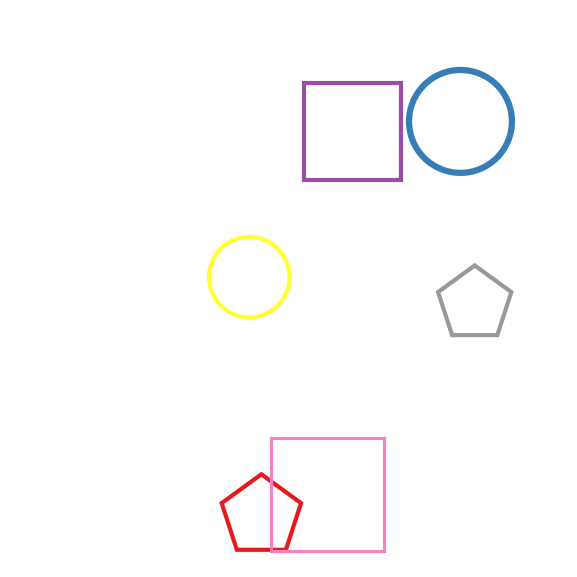[{"shape": "pentagon", "thickness": 2, "radius": 0.36, "center": [0.453, 0.106]}, {"shape": "circle", "thickness": 3, "radius": 0.45, "center": [0.797, 0.789]}, {"shape": "square", "thickness": 2, "radius": 0.42, "center": [0.61, 0.772]}, {"shape": "circle", "thickness": 2, "radius": 0.35, "center": [0.432, 0.519]}, {"shape": "square", "thickness": 1.5, "radius": 0.49, "center": [0.567, 0.143]}, {"shape": "pentagon", "thickness": 2, "radius": 0.33, "center": [0.822, 0.473]}]